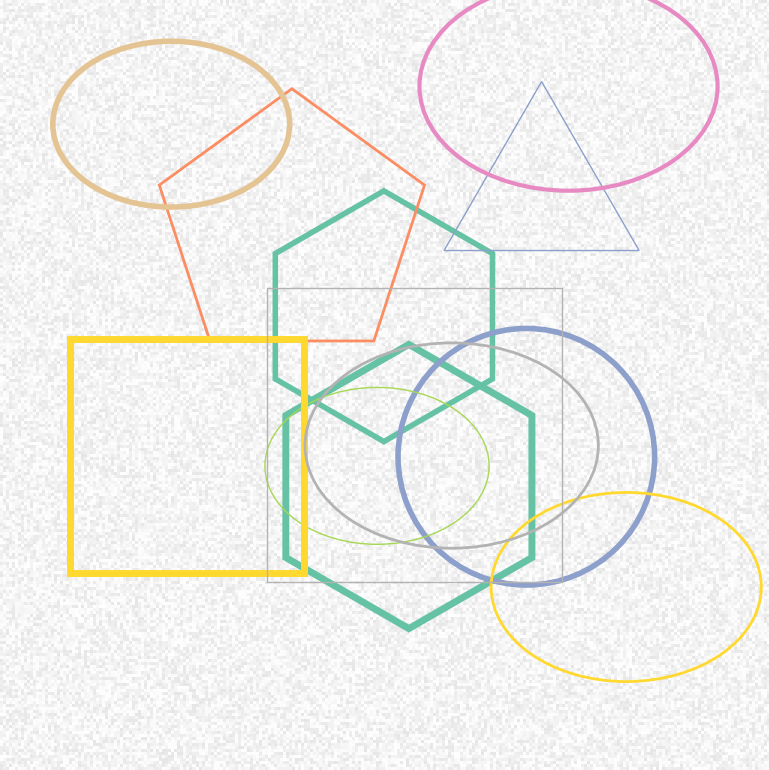[{"shape": "hexagon", "thickness": 2.5, "radius": 0.92, "center": [0.531, 0.368]}, {"shape": "hexagon", "thickness": 2, "radius": 0.81, "center": [0.499, 0.589]}, {"shape": "pentagon", "thickness": 1, "radius": 0.91, "center": [0.379, 0.704]}, {"shape": "circle", "thickness": 2, "radius": 0.83, "center": [0.684, 0.407]}, {"shape": "triangle", "thickness": 0.5, "radius": 0.73, "center": [0.703, 0.748]}, {"shape": "oval", "thickness": 1.5, "radius": 0.97, "center": [0.738, 0.888]}, {"shape": "oval", "thickness": 0.5, "radius": 0.73, "center": [0.49, 0.395]}, {"shape": "oval", "thickness": 1, "radius": 0.88, "center": [0.813, 0.238]}, {"shape": "square", "thickness": 2.5, "radius": 0.76, "center": [0.243, 0.408]}, {"shape": "oval", "thickness": 2, "radius": 0.77, "center": [0.222, 0.839]}, {"shape": "oval", "thickness": 1, "radius": 0.95, "center": [0.587, 0.421]}, {"shape": "square", "thickness": 0.5, "radius": 0.96, "center": [0.538, 0.435]}]